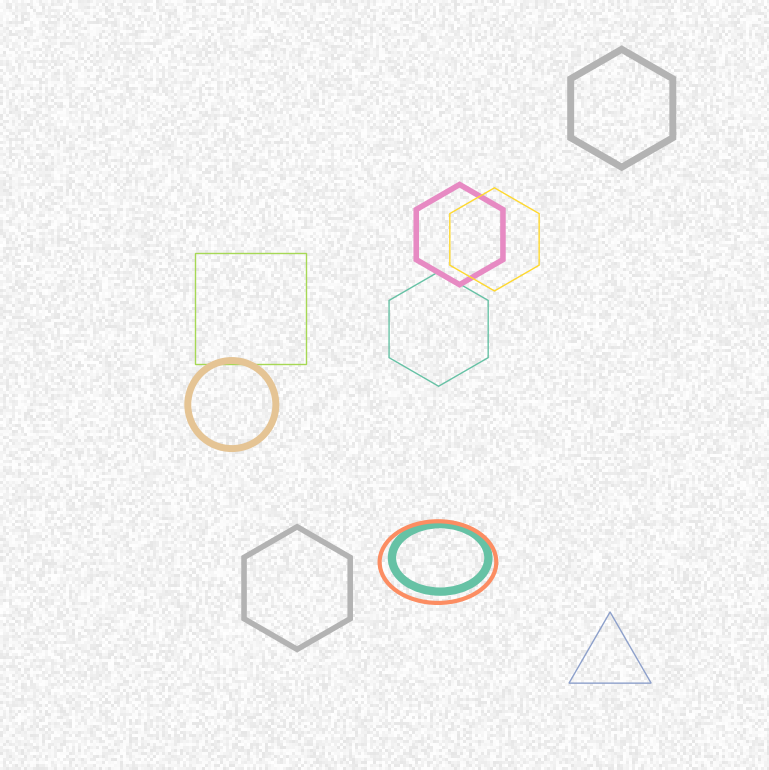[{"shape": "oval", "thickness": 3, "radius": 0.31, "center": [0.572, 0.275]}, {"shape": "hexagon", "thickness": 0.5, "radius": 0.37, "center": [0.57, 0.573]}, {"shape": "oval", "thickness": 1.5, "radius": 0.38, "center": [0.569, 0.27]}, {"shape": "triangle", "thickness": 0.5, "radius": 0.31, "center": [0.792, 0.144]}, {"shape": "hexagon", "thickness": 2, "radius": 0.33, "center": [0.597, 0.695]}, {"shape": "square", "thickness": 0.5, "radius": 0.36, "center": [0.325, 0.599]}, {"shape": "hexagon", "thickness": 0.5, "radius": 0.33, "center": [0.642, 0.689]}, {"shape": "circle", "thickness": 2.5, "radius": 0.29, "center": [0.301, 0.475]}, {"shape": "hexagon", "thickness": 2, "radius": 0.4, "center": [0.386, 0.236]}, {"shape": "hexagon", "thickness": 2.5, "radius": 0.38, "center": [0.807, 0.859]}]